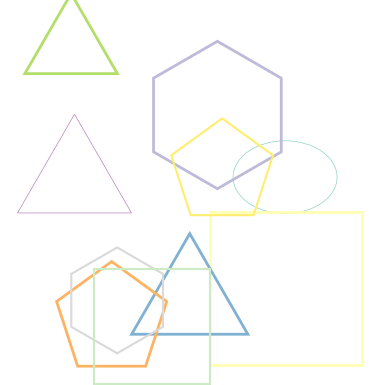[{"shape": "oval", "thickness": 0.5, "radius": 0.68, "center": [0.74, 0.54]}, {"shape": "square", "thickness": 2, "radius": 0.99, "center": [0.744, 0.251]}, {"shape": "hexagon", "thickness": 2, "radius": 0.96, "center": [0.565, 0.701]}, {"shape": "triangle", "thickness": 2, "radius": 0.87, "center": [0.493, 0.219]}, {"shape": "pentagon", "thickness": 2, "radius": 0.75, "center": [0.29, 0.17]}, {"shape": "triangle", "thickness": 2, "radius": 0.69, "center": [0.185, 0.878]}, {"shape": "hexagon", "thickness": 1.5, "radius": 0.69, "center": [0.304, 0.22]}, {"shape": "triangle", "thickness": 0.5, "radius": 0.85, "center": [0.194, 0.532]}, {"shape": "square", "thickness": 1.5, "radius": 0.75, "center": [0.395, 0.152]}, {"shape": "pentagon", "thickness": 1.5, "radius": 0.69, "center": [0.577, 0.554]}]